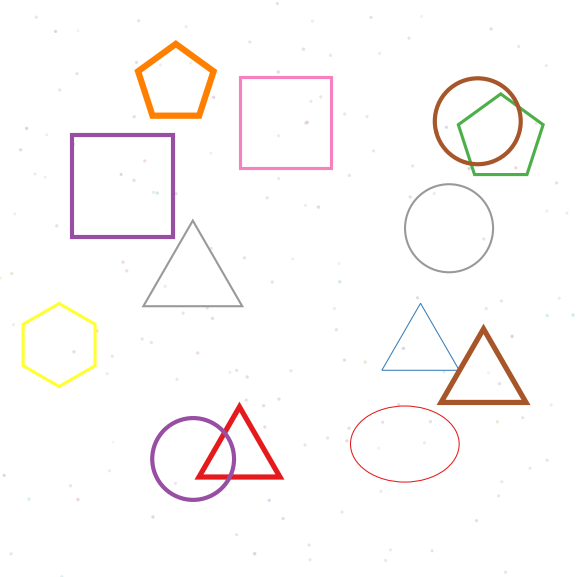[{"shape": "oval", "thickness": 0.5, "radius": 0.47, "center": [0.701, 0.23]}, {"shape": "triangle", "thickness": 2.5, "radius": 0.4, "center": [0.415, 0.214]}, {"shape": "triangle", "thickness": 0.5, "radius": 0.39, "center": [0.728, 0.397]}, {"shape": "pentagon", "thickness": 1.5, "radius": 0.39, "center": [0.867, 0.759]}, {"shape": "square", "thickness": 2, "radius": 0.44, "center": [0.212, 0.677]}, {"shape": "circle", "thickness": 2, "radius": 0.35, "center": [0.334, 0.204]}, {"shape": "pentagon", "thickness": 3, "radius": 0.34, "center": [0.304, 0.854]}, {"shape": "hexagon", "thickness": 1.5, "radius": 0.36, "center": [0.102, 0.402]}, {"shape": "circle", "thickness": 2, "radius": 0.37, "center": [0.827, 0.789]}, {"shape": "triangle", "thickness": 2.5, "radius": 0.42, "center": [0.837, 0.345]}, {"shape": "square", "thickness": 1.5, "radius": 0.39, "center": [0.494, 0.787]}, {"shape": "triangle", "thickness": 1, "radius": 0.49, "center": [0.334, 0.518]}, {"shape": "circle", "thickness": 1, "radius": 0.38, "center": [0.778, 0.604]}]